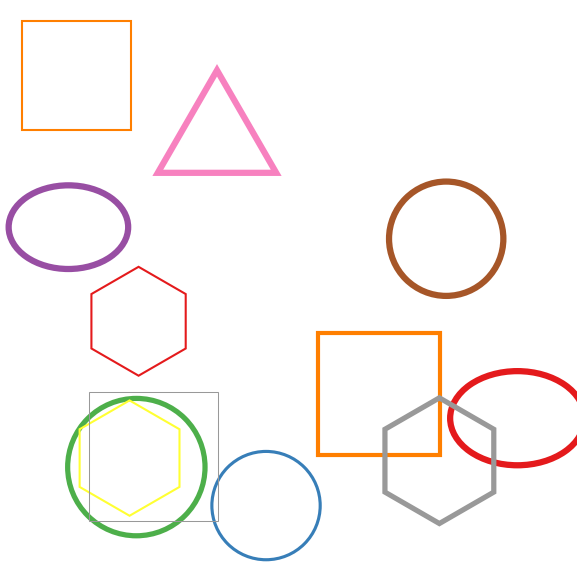[{"shape": "oval", "thickness": 3, "radius": 0.58, "center": [0.896, 0.275]}, {"shape": "hexagon", "thickness": 1, "radius": 0.47, "center": [0.24, 0.443]}, {"shape": "circle", "thickness": 1.5, "radius": 0.47, "center": [0.461, 0.124]}, {"shape": "circle", "thickness": 2.5, "radius": 0.59, "center": [0.236, 0.19]}, {"shape": "oval", "thickness": 3, "radius": 0.52, "center": [0.118, 0.606]}, {"shape": "square", "thickness": 1, "radius": 0.47, "center": [0.133, 0.868]}, {"shape": "square", "thickness": 2, "radius": 0.53, "center": [0.656, 0.316]}, {"shape": "hexagon", "thickness": 1, "radius": 0.5, "center": [0.224, 0.206]}, {"shape": "circle", "thickness": 3, "radius": 0.49, "center": [0.773, 0.586]}, {"shape": "triangle", "thickness": 3, "radius": 0.59, "center": [0.376, 0.759]}, {"shape": "hexagon", "thickness": 2.5, "radius": 0.54, "center": [0.761, 0.201]}, {"shape": "square", "thickness": 0.5, "radius": 0.56, "center": [0.267, 0.209]}]